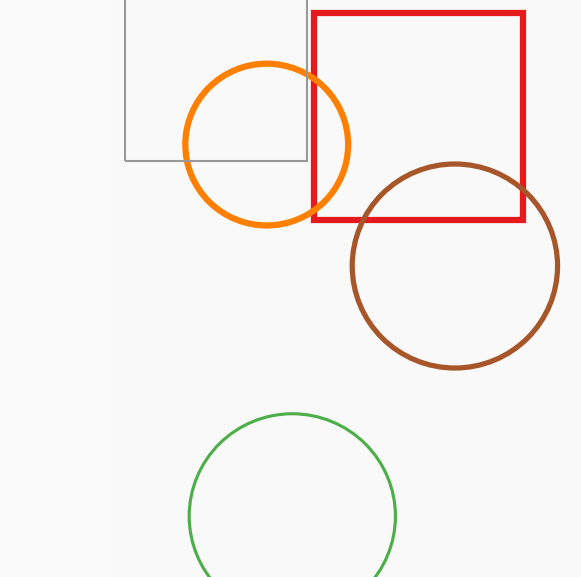[{"shape": "square", "thickness": 3, "radius": 0.9, "center": [0.721, 0.797]}, {"shape": "circle", "thickness": 1.5, "radius": 0.89, "center": [0.503, 0.105]}, {"shape": "circle", "thickness": 3, "radius": 0.7, "center": [0.459, 0.749]}, {"shape": "circle", "thickness": 2.5, "radius": 0.88, "center": [0.783, 0.539]}, {"shape": "square", "thickness": 1, "radius": 0.78, "center": [0.371, 0.877]}]